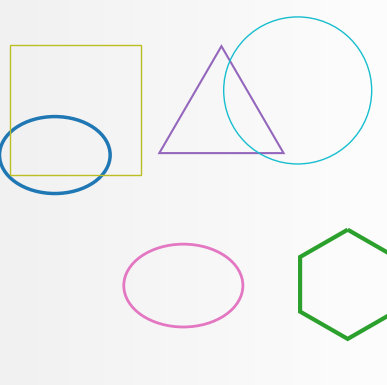[{"shape": "oval", "thickness": 2.5, "radius": 0.71, "center": [0.142, 0.597]}, {"shape": "hexagon", "thickness": 3, "radius": 0.71, "center": [0.897, 0.262]}, {"shape": "triangle", "thickness": 1.5, "radius": 0.93, "center": [0.571, 0.695]}, {"shape": "oval", "thickness": 2, "radius": 0.77, "center": [0.473, 0.258]}, {"shape": "square", "thickness": 1, "radius": 0.84, "center": [0.195, 0.714]}, {"shape": "circle", "thickness": 1, "radius": 0.95, "center": [0.768, 0.765]}]